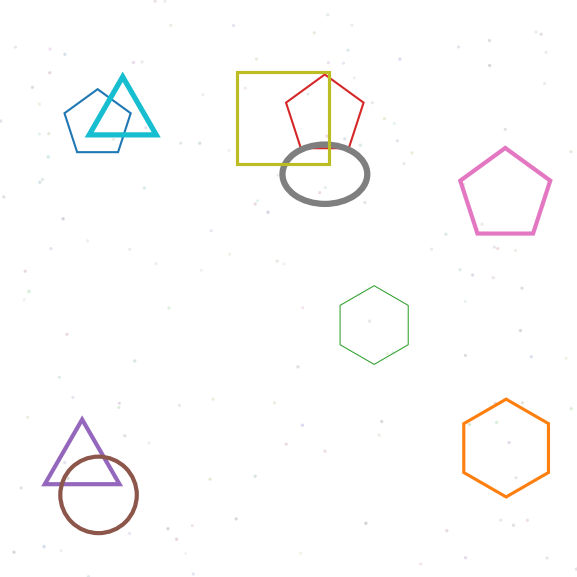[{"shape": "pentagon", "thickness": 1, "radius": 0.3, "center": [0.169, 0.784]}, {"shape": "hexagon", "thickness": 1.5, "radius": 0.42, "center": [0.876, 0.223]}, {"shape": "hexagon", "thickness": 0.5, "radius": 0.34, "center": [0.648, 0.436]}, {"shape": "pentagon", "thickness": 1, "radius": 0.35, "center": [0.562, 0.8]}, {"shape": "triangle", "thickness": 2, "radius": 0.37, "center": [0.142, 0.198]}, {"shape": "circle", "thickness": 2, "radius": 0.33, "center": [0.171, 0.142]}, {"shape": "pentagon", "thickness": 2, "radius": 0.41, "center": [0.875, 0.661]}, {"shape": "oval", "thickness": 3, "radius": 0.37, "center": [0.563, 0.697]}, {"shape": "square", "thickness": 1.5, "radius": 0.4, "center": [0.49, 0.795]}, {"shape": "triangle", "thickness": 2.5, "radius": 0.34, "center": [0.212, 0.799]}]